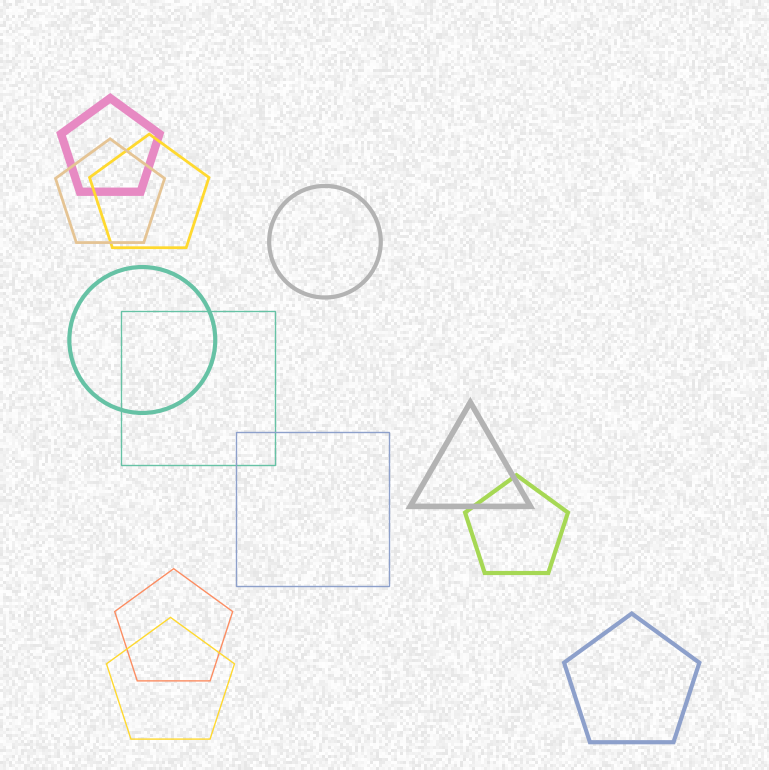[{"shape": "square", "thickness": 0.5, "radius": 0.5, "center": [0.257, 0.496]}, {"shape": "circle", "thickness": 1.5, "radius": 0.47, "center": [0.185, 0.558]}, {"shape": "pentagon", "thickness": 0.5, "radius": 0.4, "center": [0.226, 0.181]}, {"shape": "square", "thickness": 0.5, "radius": 0.5, "center": [0.406, 0.339]}, {"shape": "pentagon", "thickness": 1.5, "radius": 0.46, "center": [0.82, 0.111]}, {"shape": "pentagon", "thickness": 3, "radius": 0.34, "center": [0.143, 0.805]}, {"shape": "pentagon", "thickness": 1.5, "radius": 0.35, "center": [0.671, 0.313]}, {"shape": "pentagon", "thickness": 1, "radius": 0.41, "center": [0.194, 0.744]}, {"shape": "pentagon", "thickness": 0.5, "radius": 0.44, "center": [0.221, 0.111]}, {"shape": "pentagon", "thickness": 1, "radius": 0.37, "center": [0.143, 0.745]}, {"shape": "circle", "thickness": 1.5, "radius": 0.36, "center": [0.422, 0.686]}, {"shape": "triangle", "thickness": 2, "radius": 0.45, "center": [0.611, 0.387]}]